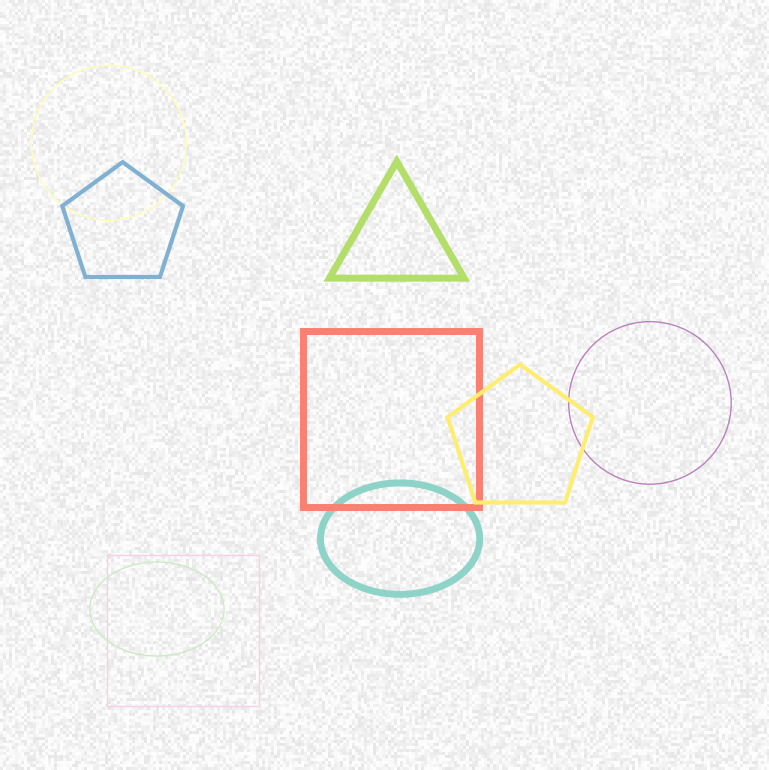[{"shape": "oval", "thickness": 2.5, "radius": 0.52, "center": [0.52, 0.301]}, {"shape": "circle", "thickness": 0.5, "radius": 0.5, "center": [0.141, 0.815]}, {"shape": "square", "thickness": 2.5, "radius": 0.57, "center": [0.508, 0.456]}, {"shape": "pentagon", "thickness": 1.5, "radius": 0.41, "center": [0.159, 0.707]}, {"shape": "triangle", "thickness": 2.5, "radius": 0.51, "center": [0.515, 0.689]}, {"shape": "square", "thickness": 0.5, "radius": 0.49, "center": [0.238, 0.181]}, {"shape": "circle", "thickness": 0.5, "radius": 0.53, "center": [0.844, 0.477]}, {"shape": "oval", "thickness": 0.5, "radius": 0.44, "center": [0.204, 0.209]}, {"shape": "pentagon", "thickness": 1.5, "radius": 0.5, "center": [0.675, 0.428]}]